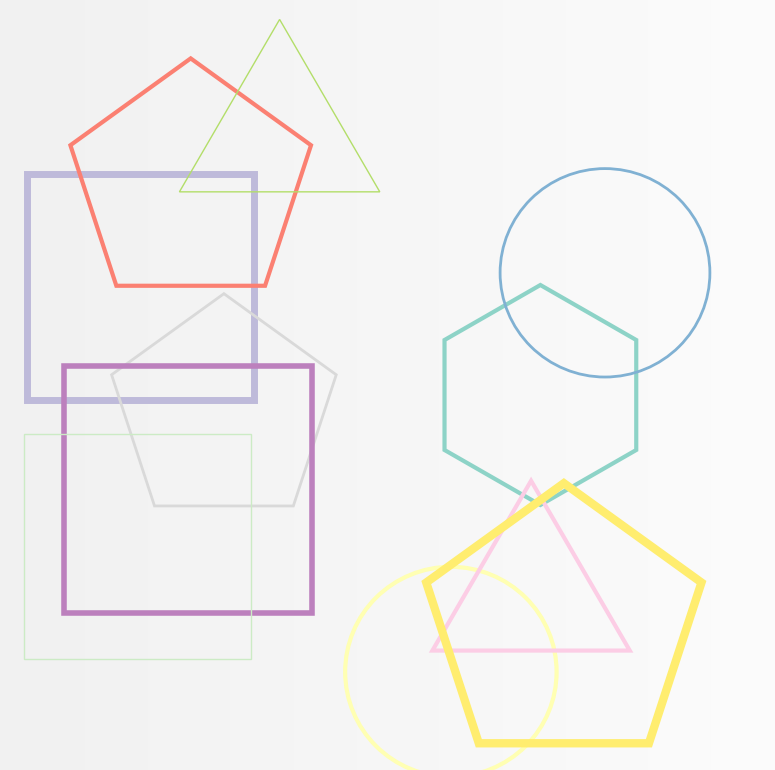[{"shape": "hexagon", "thickness": 1.5, "radius": 0.71, "center": [0.697, 0.487]}, {"shape": "circle", "thickness": 1.5, "radius": 0.68, "center": [0.582, 0.127]}, {"shape": "square", "thickness": 2.5, "radius": 0.73, "center": [0.181, 0.628]}, {"shape": "pentagon", "thickness": 1.5, "radius": 0.82, "center": [0.246, 0.761]}, {"shape": "circle", "thickness": 1, "radius": 0.68, "center": [0.781, 0.646]}, {"shape": "triangle", "thickness": 0.5, "radius": 0.75, "center": [0.361, 0.825]}, {"shape": "triangle", "thickness": 1.5, "radius": 0.74, "center": [0.685, 0.229]}, {"shape": "pentagon", "thickness": 1, "radius": 0.76, "center": [0.289, 0.466]}, {"shape": "square", "thickness": 2, "radius": 0.8, "center": [0.243, 0.364]}, {"shape": "square", "thickness": 0.5, "radius": 0.73, "center": [0.177, 0.291]}, {"shape": "pentagon", "thickness": 3, "radius": 0.93, "center": [0.728, 0.186]}]